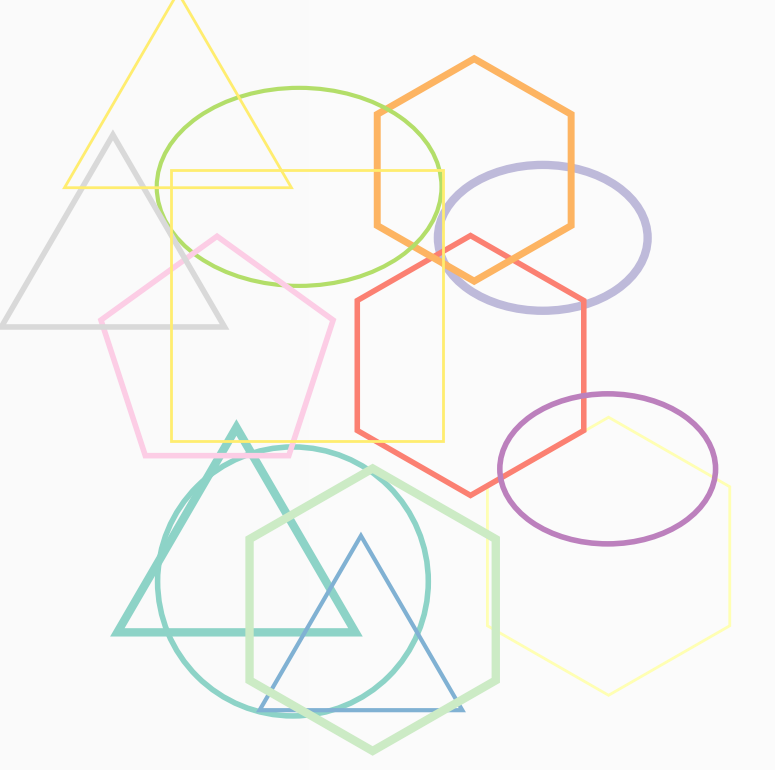[{"shape": "circle", "thickness": 2, "radius": 0.87, "center": [0.378, 0.245]}, {"shape": "triangle", "thickness": 3, "radius": 0.89, "center": [0.305, 0.267]}, {"shape": "hexagon", "thickness": 1, "radius": 0.9, "center": [0.785, 0.278]}, {"shape": "oval", "thickness": 3, "radius": 0.68, "center": [0.7, 0.691]}, {"shape": "hexagon", "thickness": 2, "radius": 0.84, "center": [0.607, 0.525]}, {"shape": "triangle", "thickness": 1.5, "radius": 0.76, "center": [0.466, 0.153]}, {"shape": "hexagon", "thickness": 2.5, "radius": 0.72, "center": [0.612, 0.779]}, {"shape": "oval", "thickness": 1.5, "radius": 0.92, "center": [0.386, 0.757]}, {"shape": "pentagon", "thickness": 2, "radius": 0.79, "center": [0.28, 0.536]}, {"shape": "triangle", "thickness": 2, "radius": 0.83, "center": [0.146, 0.659]}, {"shape": "oval", "thickness": 2, "radius": 0.7, "center": [0.784, 0.391]}, {"shape": "hexagon", "thickness": 3, "radius": 0.92, "center": [0.481, 0.208]}, {"shape": "triangle", "thickness": 1, "radius": 0.85, "center": [0.23, 0.841]}, {"shape": "square", "thickness": 1, "radius": 0.88, "center": [0.396, 0.604]}]